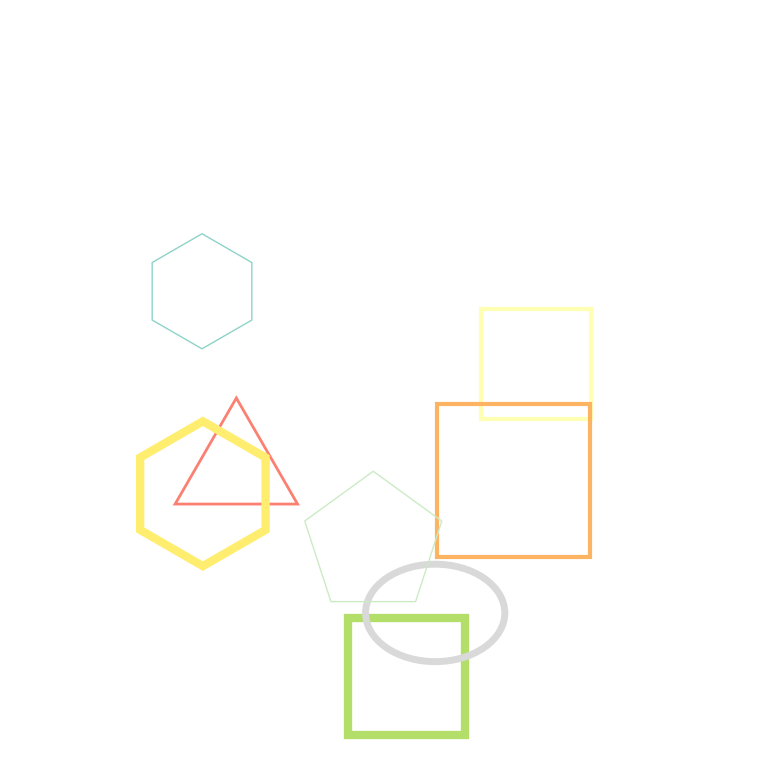[{"shape": "hexagon", "thickness": 0.5, "radius": 0.37, "center": [0.262, 0.622]}, {"shape": "square", "thickness": 1.5, "radius": 0.36, "center": [0.696, 0.527]}, {"shape": "triangle", "thickness": 1, "radius": 0.46, "center": [0.307, 0.391]}, {"shape": "square", "thickness": 1.5, "radius": 0.5, "center": [0.666, 0.376]}, {"shape": "square", "thickness": 3, "radius": 0.38, "center": [0.528, 0.121]}, {"shape": "oval", "thickness": 2.5, "radius": 0.45, "center": [0.565, 0.204]}, {"shape": "pentagon", "thickness": 0.5, "radius": 0.47, "center": [0.485, 0.294]}, {"shape": "hexagon", "thickness": 3, "radius": 0.47, "center": [0.263, 0.359]}]